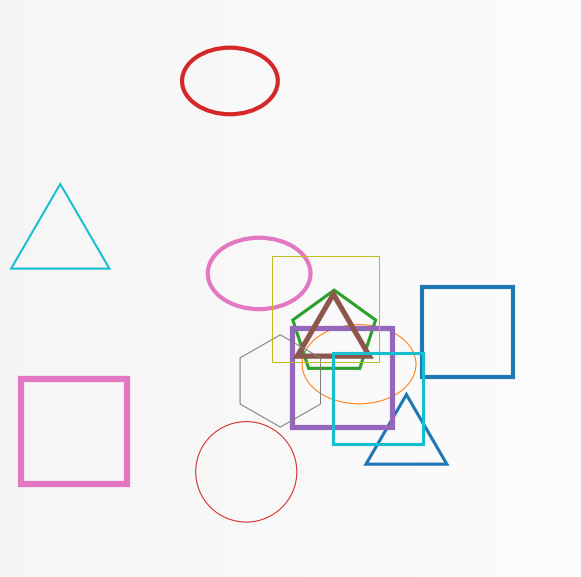[{"shape": "triangle", "thickness": 1.5, "radius": 0.4, "center": [0.699, 0.236]}, {"shape": "square", "thickness": 2, "radius": 0.39, "center": [0.804, 0.424]}, {"shape": "oval", "thickness": 0.5, "radius": 0.49, "center": [0.618, 0.368]}, {"shape": "pentagon", "thickness": 1.5, "radius": 0.37, "center": [0.575, 0.422]}, {"shape": "oval", "thickness": 2, "radius": 0.41, "center": [0.396, 0.859]}, {"shape": "circle", "thickness": 0.5, "radius": 0.43, "center": [0.424, 0.182]}, {"shape": "square", "thickness": 2.5, "radius": 0.43, "center": [0.588, 0.345]}, {"shape": "triangle", "thickness": 2.5, "radius": 0.36, "center": [0.574, 0.418]}, {"shape": "oval", "thickness": 2, "radius": 0.44, "center": [0.446, 0.526]}, {"shape": "square", "thickness": 3, "radius": 0.45, "center": [0.128, 0.252]}, {"shape": "hexagon", "thickness": 0.5, "radius": 0.4, "center": [0.482, 0.339]}, {"shape": "square", "thickness": 0.5, "radius": 0.46, "center": [0.56, 0.464]}, {"shape": "triangle", "thickness": 1, "radius": 0.49, "center": [0.104, 0.583]}, {"shape": "square", "thickness": 1.5, "radius": 0.39, "center": [0.65, 0.309]}]